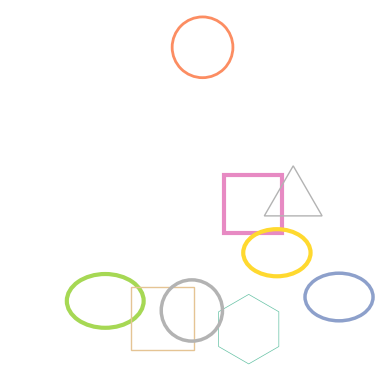[{"shape": "hexagon", "thickness": 0.5, "radius": 0.45, "center": [0.646, 0.145]}, {"shape": "circle", "thickness": 2, "radius": 0.39, "center": [0.526, 0.877]}, {"shape": "oval", "thickness": 2.5, "radius": 0.44, "center": [0.881, 0.229]}, {"shape": "square", "thickness": 3, "radius": 0.37, "center": [0.657, 0.47]}, {"shape": "oval", "thickness": 3, "radius": 0.5, "center": [0.273, 0.218]}, {"shape": "oval", "thickness": 3, "radius": 0.44, "center": [0.719, 0.344]}, {"shape": "square", "thickness": 1, "radius": 0.41, "center": [0.422, 0.173]}, {"shape": "triangle", "thickness": 1, "radius": 0.43, "center": [0.762, 0.483]}, {"shape": "circle", "thickness": 2.5, "radius": 0.4, "center": [0.498, 0.194]}]